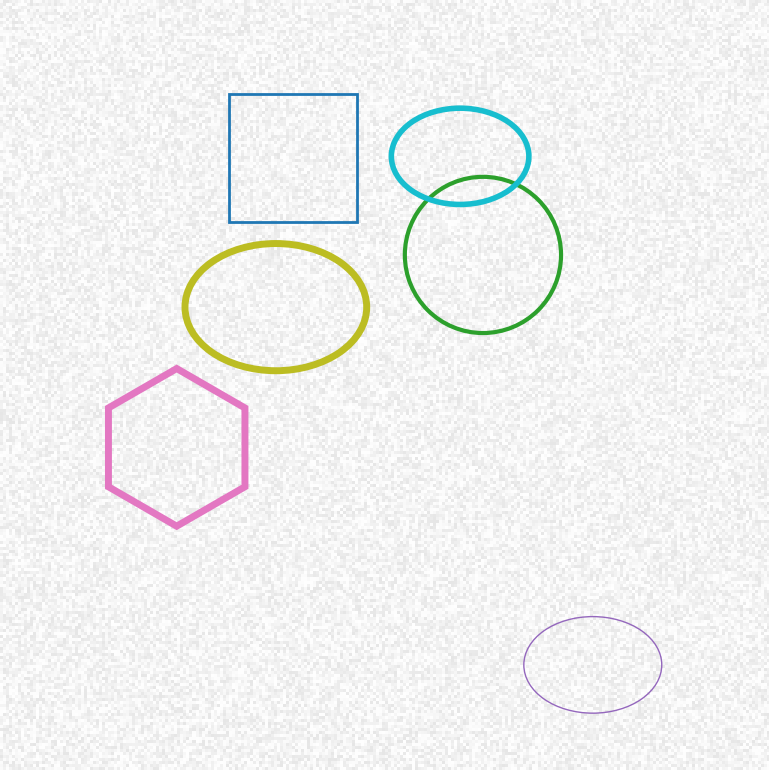[{"shape": "square", "thickness": 1, "radius": 0.41, "center": [0.381, 0.795]}, {"shape": "circle", "thickness": 1.5, "radius": 0.51, "center": [0.627, 0.669]}, {"shape": "oval", "thickness": 0.5, "radius": 0.45, "center": [0.77, 0.137]}, {"shape": "hexagon", "thickness": 2.5, "radius": 0.51, "center": [0.229, 0.419]}, {"shape": "oval", "thickness": 2.5, "radius": 0.59, "center": [0.358, 0.601]}, {"shape": "oval", "thickness": 2, "radius": 0.45, "center": [0.598, 0.797]}]